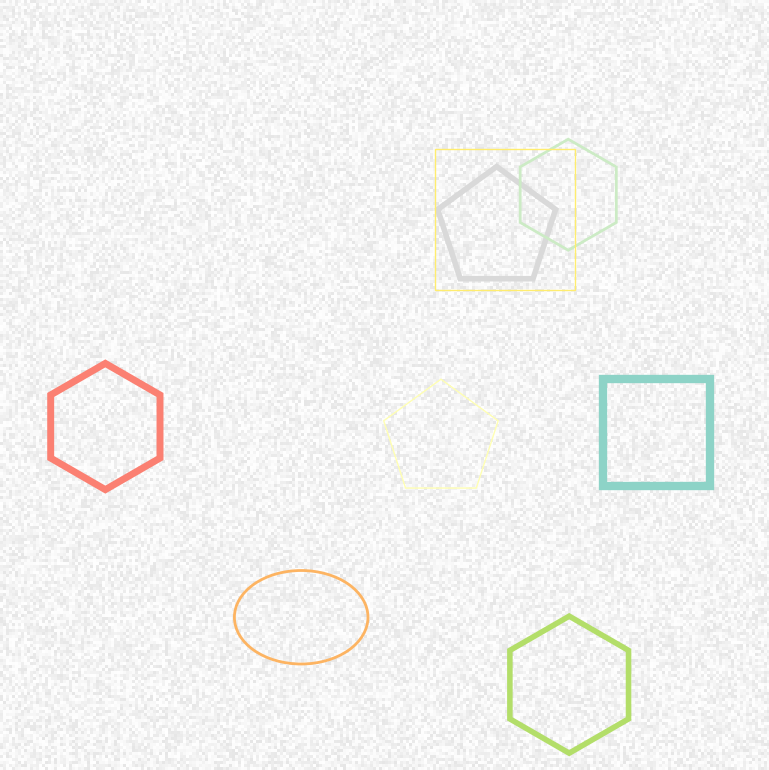[{"shape": "square", "thickness": 3, "radius": 0.35, "center": [0.852, 0.438]}, {"shape": "pentagon", "thickness": 0.5, "radius": 0.39, "center": [0.573, 0.429]}, {"shape": "hexagon", "thickness": 2.5, "radius": 0.41, "center": [0.137, 0.446]}, {"shape": "oval", "thickness": 1, "radius": 0.43, "center": [0.391, 0.198]}, {"shape": "hexagon", "thickness": 2, "radius": 0.44, "center": [0.739, 0.111]}, {"shape": "pentagon", "thickness": 2, "radius": 0.4, "center": [0.645, 0.703]}, {"shape": "hexagon", "thickness": 1, "radius": 0.36, "center": [0.738, 0.747]}, {"shape": "square", "thickness": 0.5, "radius": 0.46, "center": [0.656, 0.715]}]